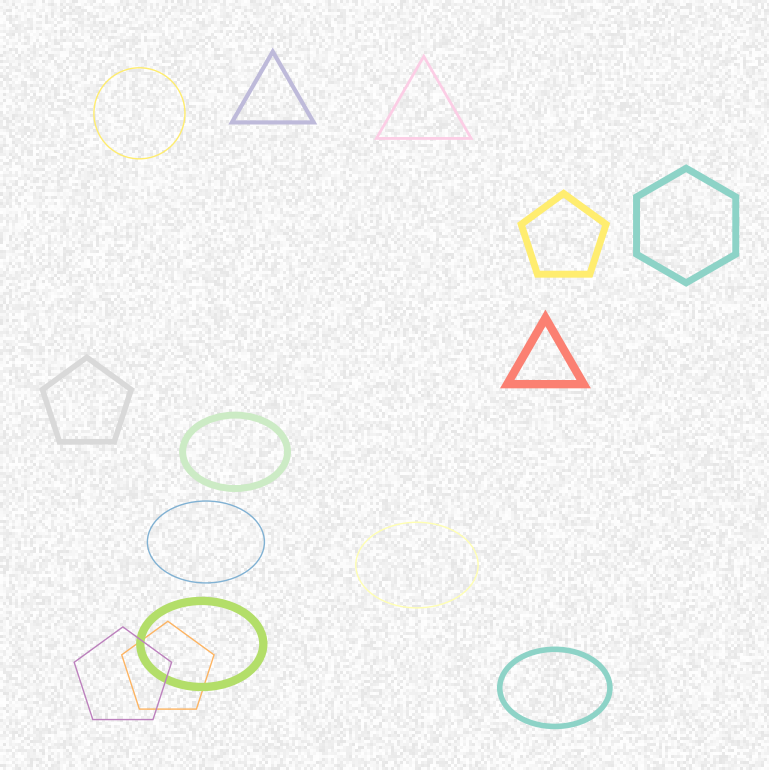[{"shape": "hexagon", "thickness": 2.5, "radius": 0.37, "center": [0.891, 0.707]}, {"shape": "oval", "thickness": 2, "radius": 0.36, "center": [0.721, 0.107]}, {"shape": "oval", "thickness": 0.5, "radius": 0.4, "center": [0.542, 0.266]}, {"shape": "triangle", "thickness": 1.5, "radius": 0.31, "center": [0.354, 0.872]}, {"shape": "triangle", "thickness": 3, "radius": 0.29, "center": [0.708, 0.53]}, {"shape": "oval", "thickness": 0.5, "radius": 0.38, "center": [0.267, 0.296]}, {"shape": "pentagon", "thickness": 0.5, "radius": 0.32, "center": [0.218, 0.13]}, {"shape": "oval", "thickness": 3, "radius": 0.4, "center": [0.262, 0.164]}, {"shape": "triangle", "thickness": 1, "radius": 0.36, "center": [0.55, 0.856]}, {"shape": "pentagon", "thickness": 2, "radius": 0.3, "center": [0.113, 0.475]}, {"shape": "pentagon", "thickness": 0.5, "radius": 0.33, "center": [0.16, 0.119]}, {"shape": "oval", "thickness": 2.5, "radius": 0.34, "center": [0.305, 0.413]}, {"shape": "pentagon", "thickness": 2.5, "radius": 0.29, "center": [0.732, 0.691]}, {"shape": "circle", "thickness": 0.5, "radius": 0.3, "center": [0.181, 0.853]}]